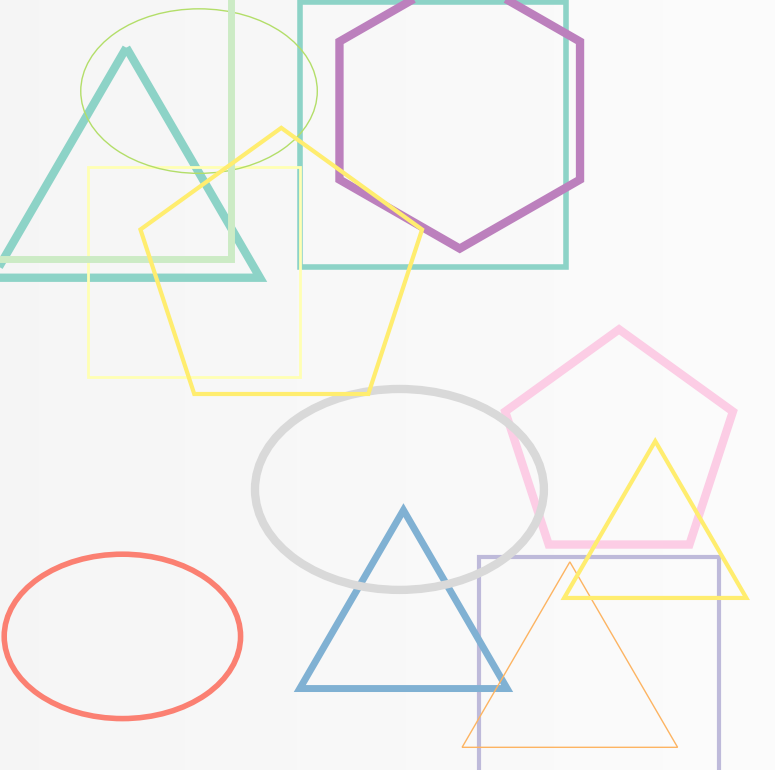[{"shape": "square", "thickness": 2, "radius": 0.86, "center": [0.558, 0.826]}, {"shape": "triangle", "thickness": 3, "radius": 1.0, "center": [0.163, 0.739]}, {"shape": "square", "thickness": 1, "radius": 0.68, "center": [0.25, 0.647]}, {"shape": "square", "thickness": 1.5, "radius": 0.77, "center": [0.773, 0.122]}, {"shape": "oval", "thickness": 2, "radius": 0.76, "center": [0.158, 0.174]}, {"shape": "triangle", "thickness": 2.5, "radius": 0.77, "center": [0.521, 0.183]}, {"shape": "triangle", "thickness": 0.5, "radius": 0.8, "center": [0.735, 0.11]}, {"shape": "oval", "thickness": 0.5, "radius": 0.76, "center": [0.257, 0.882]}, {"shape": "pentagon", "thickness": 3, "radius": 0.77, "center": [0.799, 0.418]}, {"shape": "oval", "thickness": 3, "radius": 0.93, "center": [0.515, 0.364]}, {"shape": "hexagon", "thickness": 3, "radius": 0.9, "center": [0.593, 0.856]}, {"shape": "square", "thickness": 2.5, "radius": 0.95, "center": [0.108, 0.852]}, {"shape": "pentagon", "thickness": 1.5, "radius": 0.96, "center": [0.363, 0.643]}, {"shape": "triangle", "thickness": 1.5, "radius": 0.68, "center": [0.845, 0.291]}]